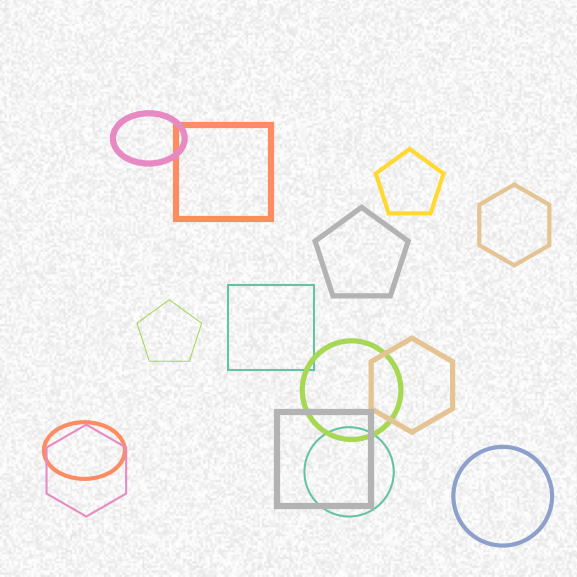[{"shape": "square", "thickness": 1, "radius": 0.37, "center": [0.469, 0.432]}, {"shape": "circle", "thickness": 1, "radius": 0.39, "center": [0.605, 0.182]}, {"shape": "oval", "thickness": 2, "radius": 0.35, "center": [0.146, 0.219]}, {"shape": "square", "thickness": 3, "radius": 0.41, "center": [0.387, 0.702]}, {"shape": "circle", "thickness": 2, "radius": 0.43, "center": [0.87, 0.14]}, {"shape": "oval", "thickness": 3, "radius": 0.31, "center": [0.258, 0.76]}, {"shape": "hexagon", "thickness": 1, "radius": 0.4, "center": [0.15, 0.184]}, {"shape": "pentagon", "thickness": 0.5, "radius": 0.29, "center": [0.293, 0.421]}, {"shape": "circle", "thickness": 2.5, "radius": 0.43, "center": [0.609, 0.324]}, {"shape": "pentagon", "thickness": 2, "radius": 0.31, "center": [0.709, 0.68]}, {"shape": "hexagon", "thickness": 2, "radius": 0.35, "center": [0.891, 0.61]}, {"shape": "hexagon", "thickness": 2.5, "radius": 0.41, "center": [0.713, 0.332]}, {"shape": "pentagon", "thickness": 2.5, "radius": 0.42, "center": [0.626, 0.555]}, {"shape": "square", "thickness": 3, "radius": 0.41, "center": [0.56, 0.204]}]